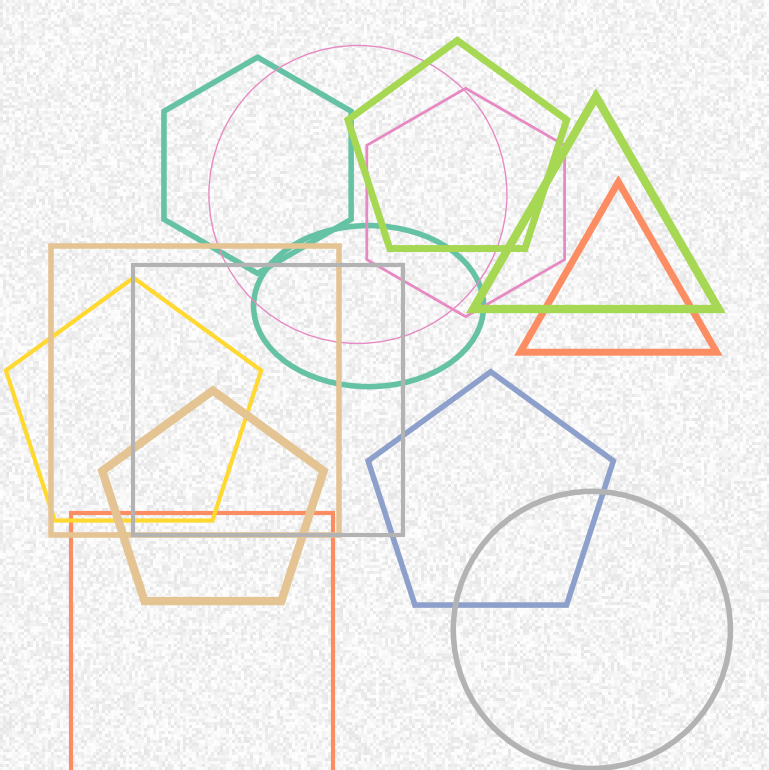[{"shape": "oval", "thickness": 2, "radius": 0.75, "center": [0.479, 0.602]}, {"shape": "hexagon", "thickness": 2, "radius": 0.7, "center": [0.334, 0.785]}, {"shape": "square", "thickness": 1.5, "radius": 0.85, "center": [0.263, 0.164]}, {"shape": "triangle", "thickness": 2.5, "radius": 0.74, "center": [0.803, 0.616]}, {"shape": "pentagon", "thickness": 2, "radius": 0.84, "center": [0.637, 0.35]}, {"shape": "hexagon", "thickness": 1, "radius": 0.74, "center": [0.605, 0.737]}, {"shape": "circle", "thickness": 0.5, "radius": 0.97, "center": [0.465, 0.747]}, {"shape": "triangle", "thickness": 3, "radius": 0.92, "center": [0.774, 0.691]}, {"shape": "pentagon", "thickness": 2.5, "radius": 0.75, "center": [0.594, 0.798]}, {"shape": "pentagon", "thickness": 1.5, "radius": 0.87, "center": [0.173, 0.465]}, {"shape": "square", "thickness": 2, "radius": 0.94, "center": [0.253, 0.493]}, {"shape": "pentagon", "thickness": 3, "radius": 0.76, "center": [0.277, 0.342]}, {"shape": "circle", "thickness": 2, "radius": 0.9, "center": [0.769, 0.182]}, {"shape": "square", "thickness": 1.5, "radius": 0.88, "center": [0.348, 0.48]}]